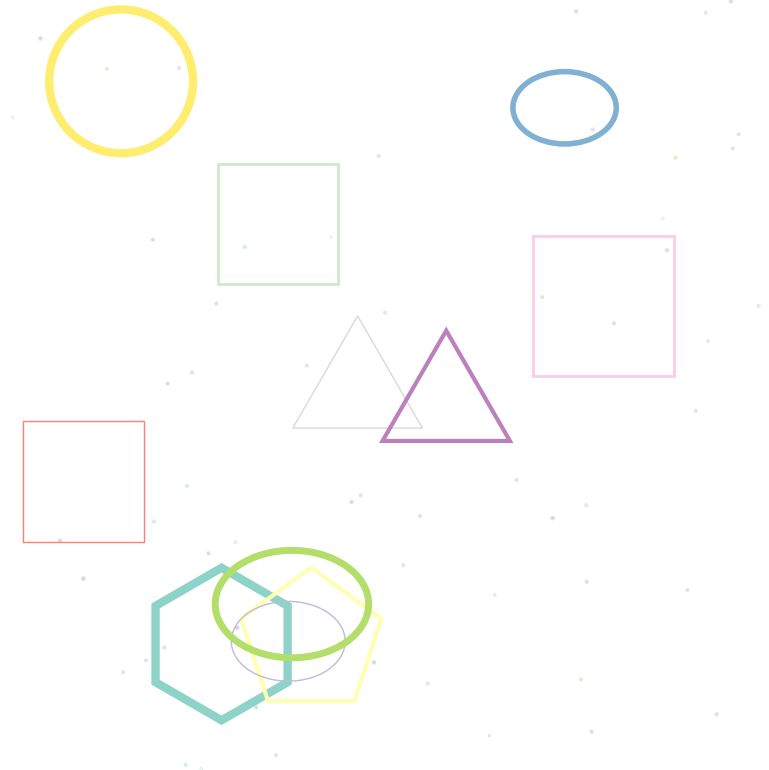[{"shape": "hexagon", "thickness": 3, "radius": 0.5, "center": [0.288, 0.164]}, {"shape": "pentagon", "thickness": 1.5, "radius": 0.48, "center": [0.404, 0.167]}, {"shape": "oval", "thickness": 0.5, "radius": 0.37, "center": [0.374, 0.167]}, {"shape": "square", "thickness": 0.5, "radius": 0.39, "center": [0.109, 0.374]}, {"shape": "oval", "thickness": 2, "radius": 0.34, "center": [0.733, 0.86]}, {"shape": "oval", "thickness": 2.5, "radius": 0.5, "center": [0.379, 0.215]}, {"shape": "square", "thickness": 1, "radius": 0.46, "center": [0.784, 0.603]}, {"shape": "triangle", "thickness": 0.5, "radius": 0.49, "center": [0.464, 0.493]}, {"shape": "triangle", "thickness": 1.5, "radius": 0.48, "center": [0.58, 0.475]}, {"shape": "square", "thickness": 1, "radius": 0.39, "center": [0.361, 0.709]}, {"shape": "circle", "thickness": 3, "radius": 0.47, "center": [0.157, 0.894]}]